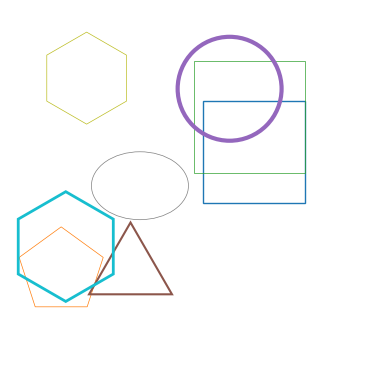[{"shape": "square", "thickness": 1, "radius": 0.66, "center": [0.661, 0.605]}, {"shape": "pentagon", "thickness": 0.5, "radius": 0.57, "center": [0.159, 0.296]}, {"shape": "square", "thickness": 0.5, "radius": 0.72, "center": [0.647, 0.696]}, {"shape": "circle", "thickness": 3, "radius": 0.67, "center": [0.596, 0.769]}, {"shape": "triangle", "thickness": 1.5, "radius": 0.62, "center": [0.339, 0.298]}, {"shape": "oval", "thickness": 0.5, "radius": 0.63, "center": [0.363, 0.518]}, {"shape": "hexagon", "thickness": 0.5, "radius": 0.6, "center": [0.225, 0.797]}, {"shape": "hexagon", "thickness": 2, "radius": 0.71, "center": [0.171, 0.36]}]